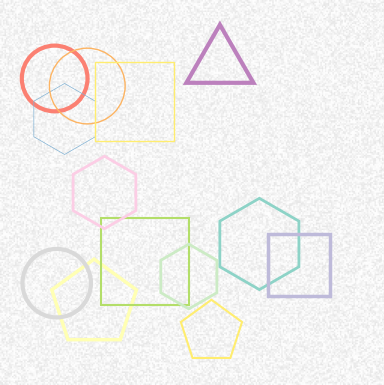[{"shape": "hexagon", "thickness": 2, "radius": 0.59, "center": [0.674, 0.366]}, {"shape": "pentagon", "thickness": 2.5, "radius": 0.58, "center": [0.244, 0.211]}, {"shape": "square", "thickness": 2.5, "radius": 0.4, "center": [0.776, 0.312]}, {"shape": "circle", "thickness": 3, "radius": 0.43, "center": [0.142, 0.796]}, {"shape": "hexagon", "thickness": 0.5, "radius": 0.46, "center": [0.168, 0.691]}, {"shape": "circle", "thickness": 1, "radius": 0.49, "center": [0.227, 0.777]}, {"shape": "square", "thickness": 1.5, "radius": 0.57, "center": [0.376, 0.321]}, {"shape": "hexagon", "thickness": 2, "radius": 0.47, "center": [0.271, 0.5]}, {"shape": "circle", "thickness": 3, "radius": 0.44, "center": [0.147, 0.265]}, {"shape": "triangle", "thickness": 3, "radius": 0.5, "center": [0.571, 0.835]}, {"shape": "hexagon", "thickness": 2, "radius": 0.42, "center": [0.49, 0.282]}, {"shape": "square", "thickness": 1, "radius": 0.51, "center": [0.35, 0.736]}, {"shape": "pentagon", "thickness": 1.5, "radius": 0.42, "center": [0.549, 0.138]}]